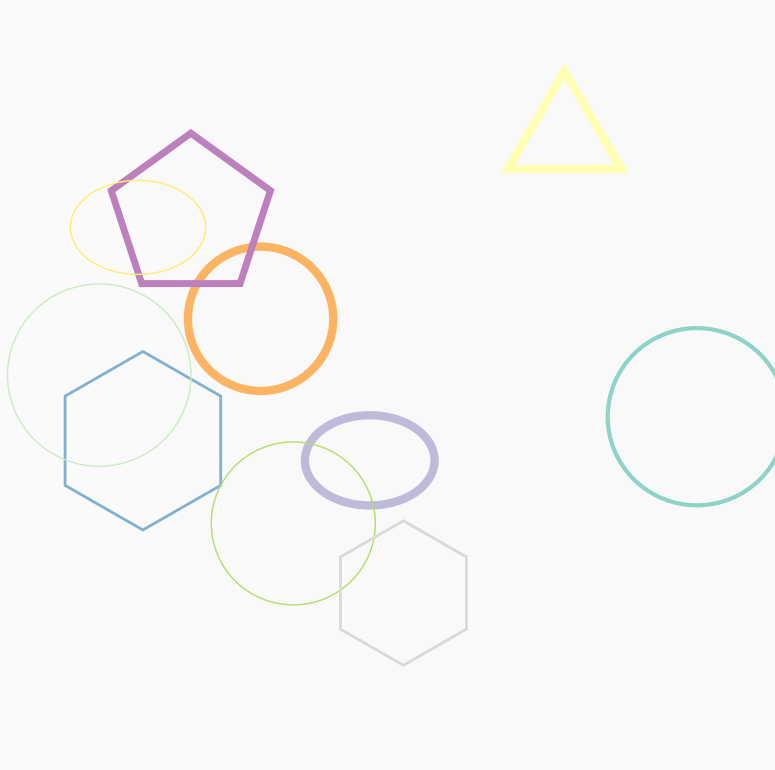[{"shape": "circle", "thickness": 1.5, "radius": 0.58, "center": [0.899, 0.459]}, {"shape": "triangle", "thickness": 3, "radius": 0.42, "center": [0.728, 0.823]}, {"shape": "oval", "thickness": 3, "radius": 0.42, "center": [0.477, 0.402]}, {"shape": "hexagon", "thickness": 1, "radius": 0.58, "center": [0.184, 0.428]}, {"shape": "circle", "thickness": 3, "radius": 0.47, "center": [0.336, 0.586]}, {"shape": "circle", "thickness": 0.5, "radius": 0.53, "center": [0.378, 0.32]}, {"shape": "hexagon", "thickness": 1, "radius": 0.47, "center": [0.521, 0.23]}, {"shape": "pentagon", "thickness": 2.5, "radius": 0.54, "center": [0.246, 0.719]}, {"shape": "circle", "thickness": 0.5, "radius": 0.59, "center": [0.128, 0.513]}, {"shape": "oval", "thickness": 0.5, "radius": 0.44, "center": [0.178, 0.705]}]